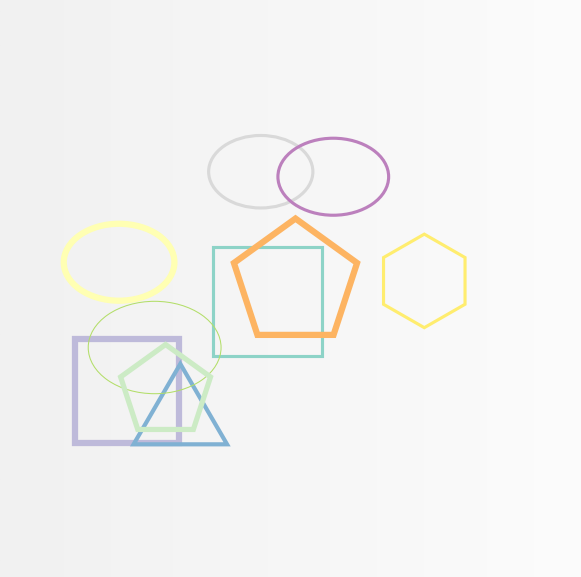[{"shape": "square", "thickness": 1.5, "radius": 0.47, "center": [0.46, 0.478]}, {"shape": "oval", "thickness": 3, "radius": 0.48, "center": [0.205, 0.545]}, {"shape": "square", "thickness": 3, "radius": 0.45, "center": [0.218, 0.323]}, {"shape": "triangle", "thickness": 2, "radius": 0.46, "center": [0.31, 0.276]}, {"shape": "pentagon", "thickness": 3, "radius": 0.56, "center": [0.508, 0.509]}, {"shape": "oval", "thickness": 0.5, "radius": 0.57, "center": [0.266, 0.397]}, {"shape": "oval", "thickness": 1.5, "radius": 0.45, "center": [0.449, 0.702]}, {"shape": "oval", "thickness": 1.5, "radius": 0.48, "center": [0.573, 0.693]}, {"shape": "pentagon", "thickness": 2.5, "radius": 0.41, "center": [0.285, 0.321]}, {"shape": "hexagon", "thickness": 1.5, "radius": 0.4, "center": [0.73, 0.513]}]